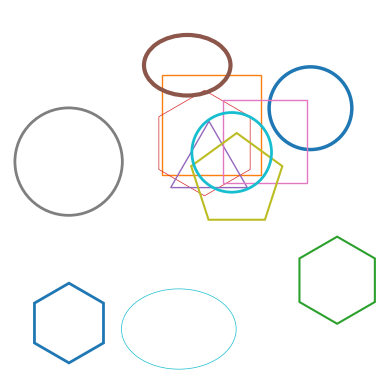[{"shape": "hexagon", "thickness": 2, "radius": 0.52, "center": [0.179, 0.161]}, {"shape": "circle", "thickness": 2.5, "radius": 0.54, "center": [0.806, 0.719]}, {"shape": "square", "thickness": 1, "radius": 0.65, "center": [0.549, 0.675]}, {"shape": "hexagon", "thickness": 1.5, "radius": 0.57, "center": [0.876, 0.272]}, {"shape": "hexagon", "thickness": 0.5, "radius": 0.68, "center": [0.531, 0.628]}, {"shape": "triangle", "thickness": 1, "radius": 0.57, "center": [0.543, 0.57]}, {"shape": "oval", "thickness": 3, "radius": 0.56, "center": [0.486, 0.831]}, {"shape": "square", "thickness": 1, "radius": 0.54, "center": [0.688, 0.633]}, {"shape": "circle", "thickness": 2, "radius": 0.7, "center": [0.178, 0.58]}, {"shape": "pentagon", "thickness": 1.5, "radius": 0.62, "center": [0.615, 0.53]}, {"shape": "oval", "thickness": 0.5, "radius": 0.74, "center": [0.464, 0.145]}, {"shape": "circle", "thickness": 2, "radius": 0.52, "center": [0.602, 0.604]}]